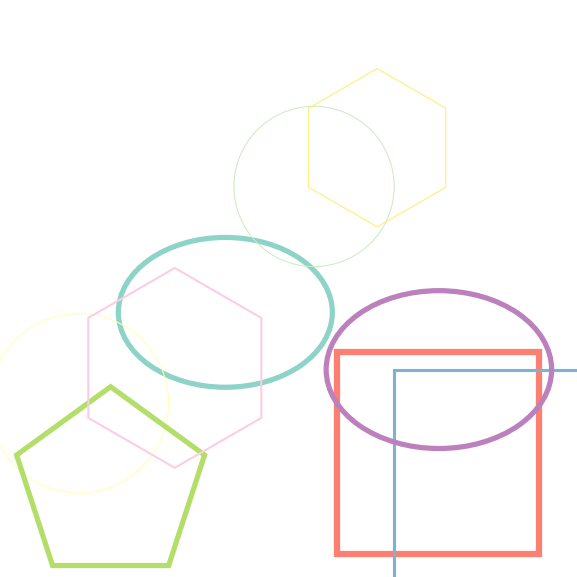[{"shape": "oval", "thickness": 2.5, "radius": 0.93, "center": [0.39, 0.458]}, {"shape": "circle", "thickness": 0.5, "radius": 0.78, "center": [0.137, 0.301]}, {"shape": "square", "thickness": 3, "radius": 0.87, "center": [0.758, 0.215]}, {"shape": "square", "thickness": 1.5, "radius": 0.94, "center": [0.87, 0.172]}, {"shape": "pentagon", "thickness": 2.5, "radius": 0.86, "center": [0.192, 0.158]}, {"shape": "hexagon", "thickness": 1, "radius": 0.87, "center": [0.303, 0.362]}, {"shape": "oval", "thickness": 2.5, "radius": 0.98, "center": [0.76, 0.359]}, {"shape": "circle", "thickness": 0.5, "radius": 0.69, "center": [0.544, 0.676]}, {"shape": "hexagon", "thickness": 0.5, "radius": 0.69, "center": [0.653, 0.743]}]